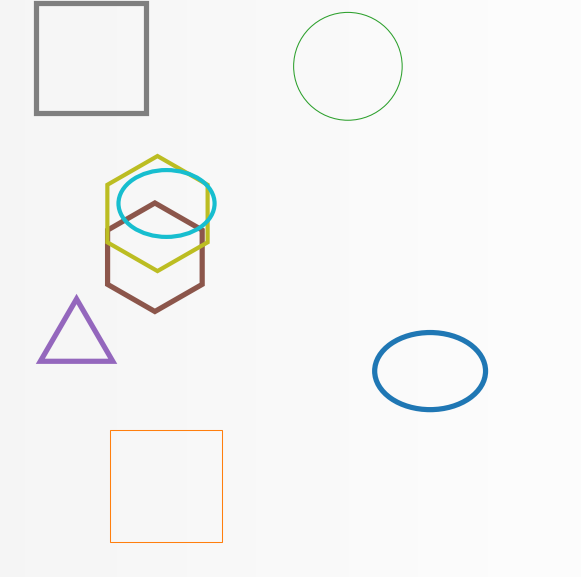[{"shape": "oval", "thickness": 2.5, "radius": 0.48, "center": [0.74, 0.357]}, {"shape": "square", "thickness": 0.5, "radius": 0.48, "center": [0.286, 0.158]}, {"shape": "circle", "thickness": 0.5, "radius": 0.47, "center": [0.599, 0.884]}, {"shape": "triangle", "thickness": 2.5, "radius": 0.36, "center": [0.132, 0.41]}, {"shape": "hexagon", "thickness": 2.5, "radius": 0.47, "center": [0.266, 0.554]}, {"shape": "square", "thickness": 2.5, "radius": 0.47, "center": [0.157, 0.898]}, {"shape": "hexagon", "thickness": 2, "radius": 0.5, "center": [0.271, 0.629]}, {"shape": "oval", "thickness": 2, "radius": 0.41, "center": [0.286, 0.647]}]